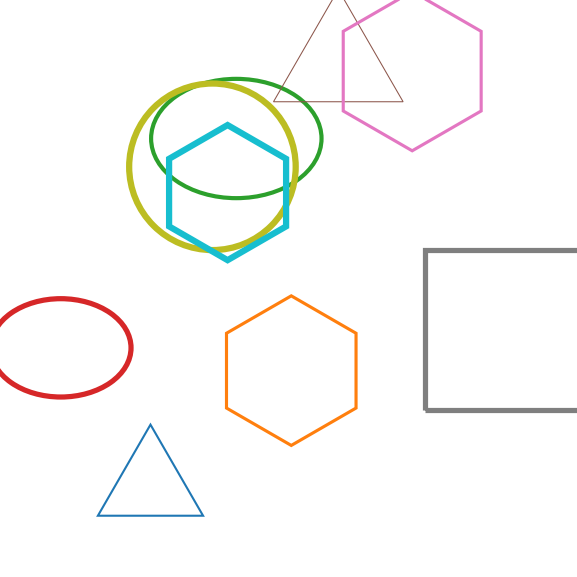[{"shape": "triangle", "thickness": 1, "radius": 0.53, "center": [0.261, 0.159]}, {"shape": "hexagon", "thickness": 1.5, "radius": 0.65, "center": [0.504, 0.357]}, {"shape": "oval", "thickness": 2, "radius": 0.74, "center": [0.409, 0.759]}, {"shape": "oval", "thickness": 2.5, "radius": 0.61, "center": [0.105, 0.397]}, {"shape": "triangle", "thickness": 0.5, "radius": 0.65, "center": [0.586, 0.888]}, {"shape": "hexagon", "thickness": 1.5, "radius": 0.69, "center": [0.714, 0.876]}, {"shape": "square", "thickness": 2.5, "radius": 0.69, "center": [0.875, 0.428]}, {"shape": "circle", "thickness": 3, "radius": 0.72, "center": [0.368, 0.71]}, {"shape": "hexagon", "thickness": 3, "radius": 0.58, "center": [0.394, 0.666]}]